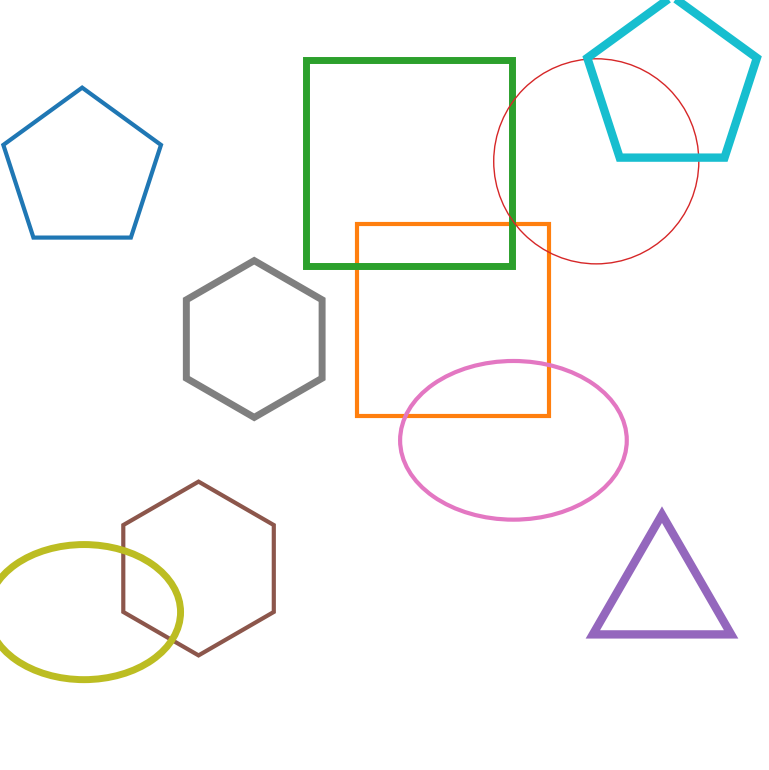[{"shape": "pentagon", "thickness": 1.5, "radius": 0.54, "center": [0.107, 0.779]}, {"shape": "square", "thickness": 1.5, "radius": 0.62, "center": [0.588, 0.584]}, {"shape": "square", "thickness": 2.5, "radius": 0.67, "center": [0.532, 0.788]}, {"shape": "circle", "thickness": 0.5, "radius": 0.67, "center": [0.774, 0.79]}, {"shape": "triangle", "thickness": 3, "radius": 0.52, "center": [0.86, 0.228]}, {"shape": "hexagon", "thickness": 1.5, "radius": 0.56, "center": [0.258, 0.262]}, {"shape": "oval", "thickness": 1.5, "radius": 0.74, "center": [0.667, 0.428]}, {"shape": "hexagon", "thickness": 2.5, "radius": 0.51, "center": [0.33, 0.56]}, {"shape": "oval", "thickness": 2.5, "radius": 0.63, "center": [0.109, 0.205]}, {"shape": "pentagon", "thickness": 3, "radius": 0.58, "center": [0.873, 0.889]}]